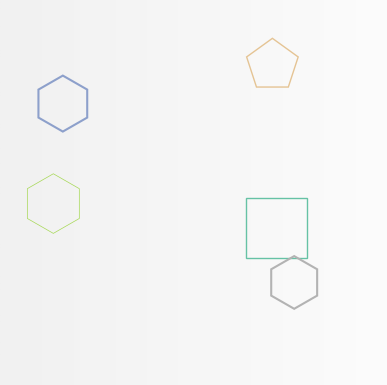[{"shape": "square", "thickness": 1, "radius": 0.39, "center": [0.714, 0.409]}, {"shape": "hexagon", "thickness": 1.5, "radius": 0.36, "center": [0.162, 0.731]}, {"shape": "hexagon", "thickness": 0.5, "radius": 0.39, "center": [0.138, 0.471]}, {"shape": "pentagon", "thickness": 1, "radius": 0.35, "center": [0.703, 0.831]}, {"shape": "hexagon", "thickness": 1.5, "radius": 0.34, "center": [0.759, 0.266]}]